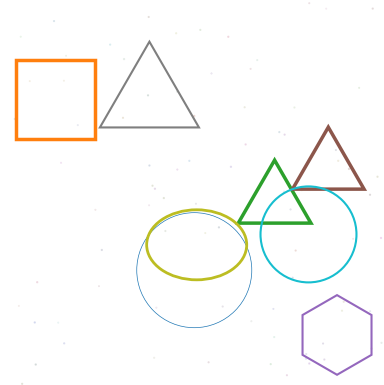[{"shape": "circle", "thickness": 0.5, "radius": 0.75, "center": [0.505, 0.298]}, {"shape": "square", "thickness": 2.5, "radius": 0.51, "center": [0.145, 0.742]}, {"shape": "triangle", "thickness": 2.5, "radius": 0.55, "center": [0.713, 0.475]}, {"shape": "hexagon", "thickness": 1.5, "radius": 0.52, "center": [0.875, 0.13]}, {"shape": "triangle", "thickness": 2.5, "radius": 0.54, "center": [0.853, 0.562]}, {"shape": "triangle", "thickness": 1.5, "radius": 0.74, "center": [0.388, 0.743]}, {"shape": "oval", "thickness": 2, "radius": 0.65, "center": [0.511, 0.364]}, {"shape": "circle", "thickness": 1.5, "radius": 0.62, "center": [0.801, 0.391]}]